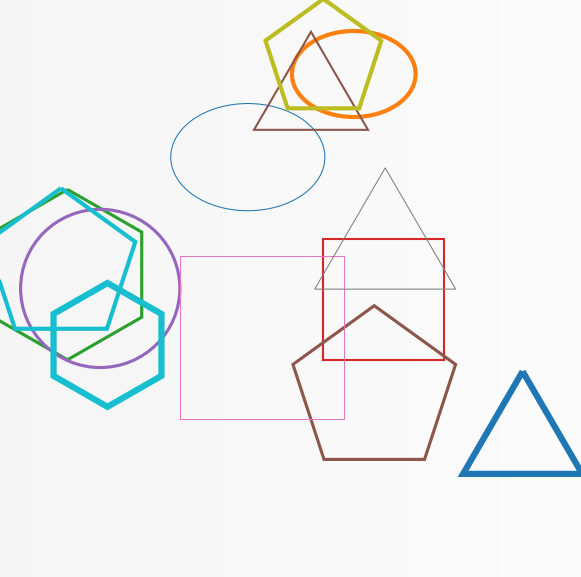[{"shape": "oval", "thickness": 0.5, "radius": 0.66, "center": [0.426, 0.727]}, {"shape": "triangle", "thickness": 3, "radius": 0.59, "center": [0.899, 0.238]}, {"shape": "oval", "thickness": 2, "radius": 0.53, "center": [0.609, 0.871]}, {"shape": "hexagon", "thickness": 1.5, "radius": 0.74, "center": [0.116, 0.524]}, {"shape": "square", "thickness": 1, "radius": 0.52, "center": [0.66, 0.481]}, {"shape": "circle", "thickness": 1.5, "radius": 0.68, "center": [0.172, 0.5]}, {"shape": "triangle", "thickness": 1, "radius": 0.57, "center": [0.535, 0.831]}, {"shape": "pentagon", "thickness": 1.5, "radius": 0.74, "center": [0.644, 0.323]}, {"shape": "square", "thickness": 0.5, "radius": 0.71, "center": [0.45, 0.415]}, {"shape": "triangle", "thickness": 0.5, "radius": 0.7, "center": [0.663, 0.568]}, {"shape": "pentagon", "thickness": 2, "radius": 0.52, "center": [0.556, 0.896]}, {"shape": "hexagon", "thickness": 3, "radius": 0.54, "center": [0.185, 0.402]}, {"shape": "pentagon", "thickness": 2, "radius": 0.67, "center": [0.105, 0.539]}]